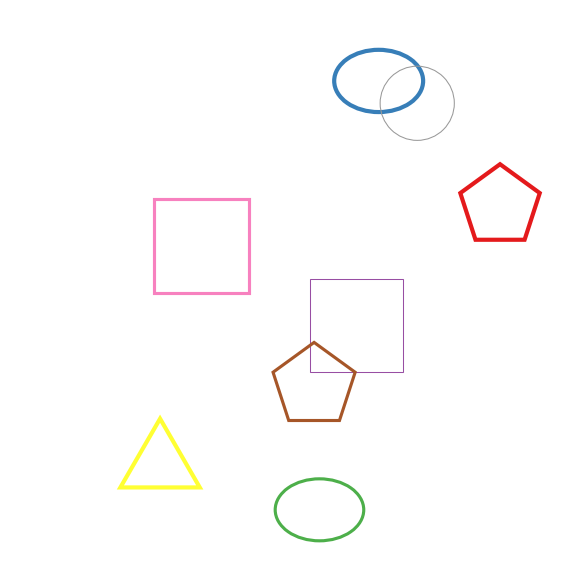[{"shape": "pentagon", "thickness": 2, "radius": 0.36, "center": [0.866, 0.642]}, {"shape": "oval", "thickness": 2, "radius": 0.39, "center": [0.656, 0.859]}, {"shape": "oval", "thickness": 1.5, "radius": 0.38, "center": [0.553, 0.116]}, {"shape": "square", "thickness": 0.5, "radius": 0.4, "center": [0.617, 0.436]}, {"shape": "triangle", "thickness": 2, "radius": 0.4, "center": [0.277, 0.195]}, {"shape": "pentagon", "thickness": 1.5, "radius": 0.37, "center": [0.544, 0.331]}, {"shape": "square", "thickness": 1.5, "radius": 0.41, "center": [0.349, 0.573]}, {"shape": "circle", "thickness": 0.5, "radius": 0.32, "center": [0.722, 0.82]}]